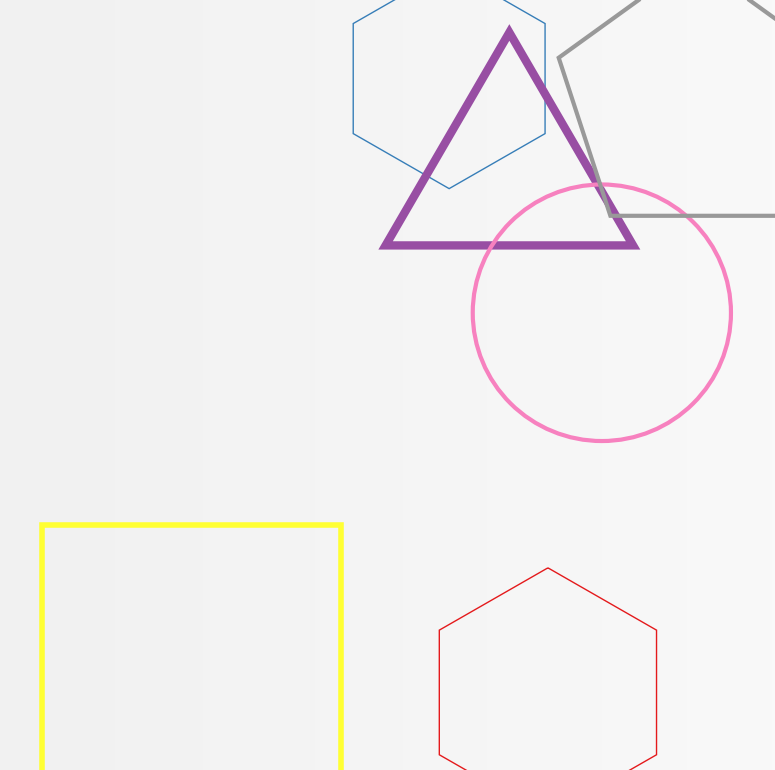[{"shape": "hexagon", "thickness": 0.5, "radius": 0.81, "center": [0.707, 0.101]}, {"shape": "hexagon", "thickness": 0.5, "radius": 0.71, "center": [0.58, 0.898]}, {"shape": "triangle", "thickness": 3, "radius": 0.92, "center": [0.657, 0.773]}, {"shape": "square", "thickness": 2, "radius": 0.97, "center": [0.247, 0.125]}, {"shape": "circle", "thickness": 1.5, "radius": 0.83, "center": [0.777, 0.594]}, {"shape": "pentagon", "thickness": 1.5, "radius": 0.92, "center": [0.895, 0.868]}]